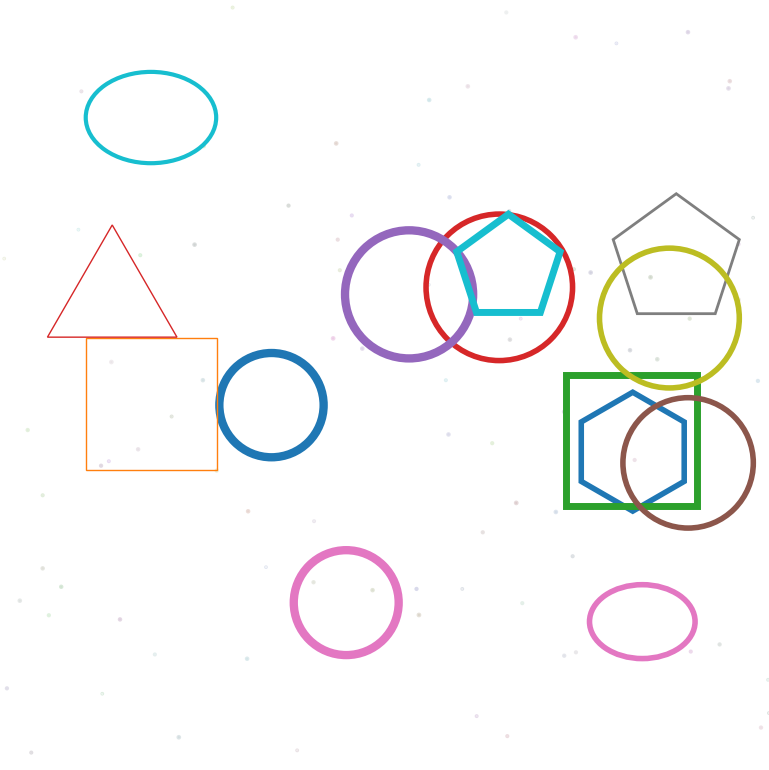[{"shape": "hexagon", "thickness": 2, "radius": 0.39, "center": [0.822, 0.413]}, {"shape": "circle", "thickness": 3, "radius": 0.34, "center": [0.353, 0.474]}, {"shape": "square", "thickness": 0.5, "radius": 0.43, "center": [0.197, 0.476]}, {"shape": "square", "thickness": 2.5, "radius": 0.42, "center": [0.821, 0.428]}, {"shape": "triangle", "thickness": 0.5, "radius": 0.49, "center": [0.146, 0.611]}, {"shape": "circle", "thickness": 2, "radius": 0.48, "center": [0.648, 0.627]}, {"shape": "circle", "thickness": 3, "radius": 0.42, "center": [0.531, 0.618]}, {"shape": "circle", "thickness": 2, "radius": 0.42, "center": [0.894, 0.399]}, {"shape": "circle", "thickness": 3, "radius": 0.34, "center": [0.45, 0.217]}, {"shape": "oval", "thickness": 2, "radius": 0.34, "center": [0.834, 0.193]}, {"shape": "pentagon", "thickness": 1, "radius": 0.43, "center": [0.878, 0.662]}, {"shape": "circle", "thickness": 2, "radius": 0.45, "center": [0.869, 0.587]}, {"shape": "oval", "thickness": 1.5, "radius": 0.42, "center": [0.196, 0.847]}, {"shape": "pentagon", "thickness": 2.5, "radius": 0.35, "center": [0.66, 0.651]}]